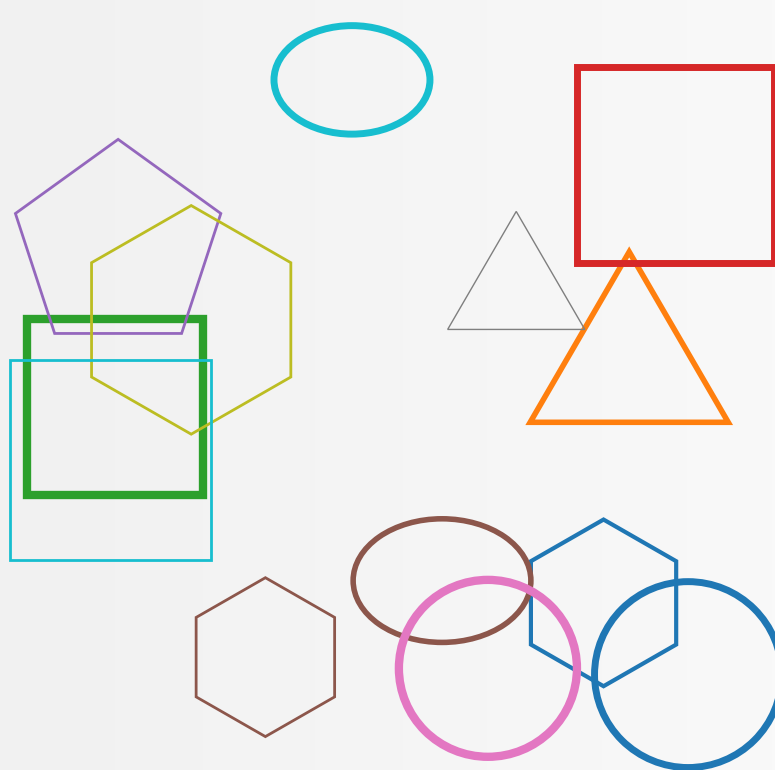[{"shape": "hexagon", "thickness": 1.5, "radius": 0.54, "center": [0.779, 0.217]}, {"shape": "circle", "thickness": 2.5, "radius": 0.6, "center": [0.888, 0.124]}, {"shape": "triangle", "thickness": 2, "radius": 0.74, "center": [0.812, 0.525]}, {"shape": "square", "thickness": 3, "radius": 0.57, "center": [0.148, 0.471]}, {"shape": "square", "thickness": 2.5, "radius": 0.64, "center": [0.871, 0.786]}, {"shape": "pentagon", "thickness": 1, "radius": 0.7, "center": [0.152, 0.68]}, {"shape": "oval", "thickness": 2, "radius": 0.57, "center": [0.57, 0.246]}, {"shape": "hexagon", "thickness": 1, "radius": 0.52, "center": [0.342, 0.147]}, {"shape": "circle", "thickness": 3, "radius": 0.57, "center": [0.63, 0.132]}, {"shape": "triangle", "thickness": 0.5, "radius": 0.51, "center": [0.666, 0.623]}, {"shape": "hexagon", "thickness": 1, "radius": 0.74, "center": [0.247, 0.585]}, {"shape": "square", "thickness": 1, "radius": 0.65, "center": [0.142, 0.403]}, {"shape": "oval", "thickness": 2.5, "radius": 0.5, "center": [0.454, 0.896]}]